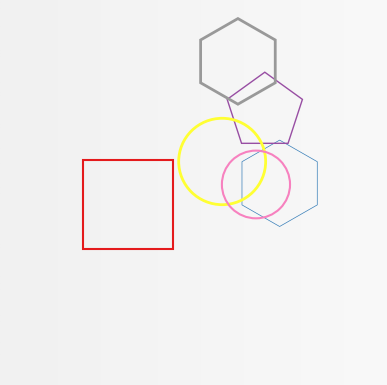[{"shape": "square", "thickness": 1.5, "radius": 0.58, "center": [0.331, 0.469]}, {"shape": "hexagon", "thickness": 0.5, "radius": 0.56, "center": [0.722, 0.524]}, {"shape": "pentagon", "thickness": 1, "radius": 0.51, "center": [0.683, 0.71]}, {"shape": "circle", "thickness": 2, "radius": 0.56, "center": [0.573, 0.581]}, {"shape": "circle", "thickness": 1.5, "radius": 0.44, "center": [0.661, 0.521]}, {"shape": "hexagon", "thickness": 2, "radius": 0.56, "center": [0.614, 0.841]}]